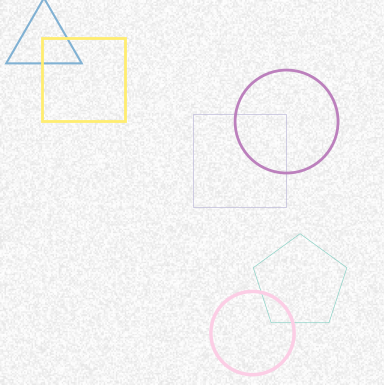[{"shape": "pentagon", "thickness": 0.5, "radius": 0.64, "center": [0.779, 0.265]}, {"shape": "square", "thickness": 0.5, "radius": 0.61, "center": [0.622, 0.583]}, {"shape": "triangle", "thickness": 1.5, "radius": 0.57, "center": [0.114, 0.892]}, {"shape": "circle", "thickness": 2.5, "radius": 0.54, "center": [0.656, 0.135]}, {"shape": "circle", "thickness": 2, "radius": 0.67, "center": [0.744, 0.684]}, {"shape": "square", "thickness": 2, "radius": 0.54, "center": [0.217, 0.793]}]